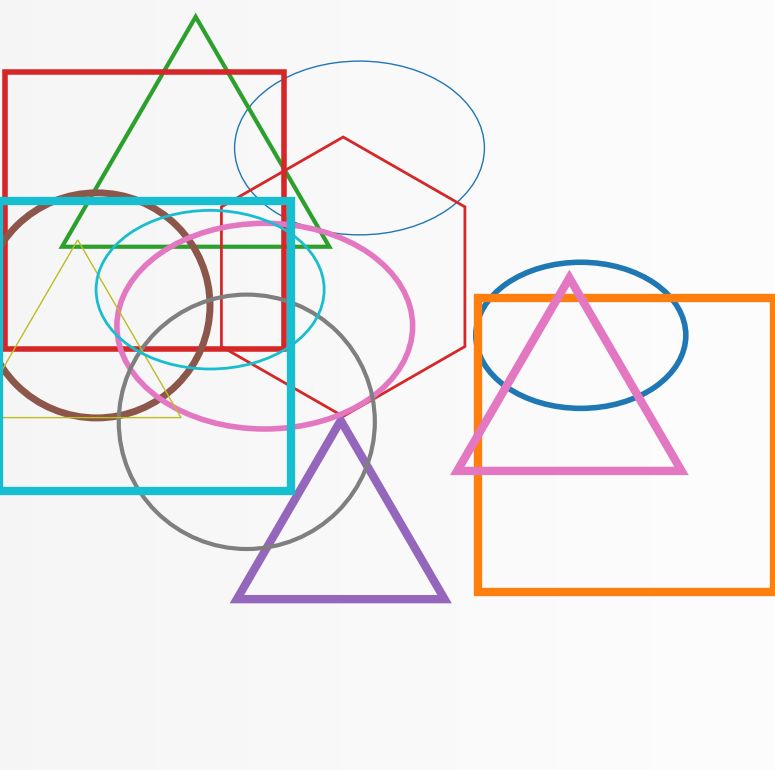[{"shape": "oval", "thickness": 0.5, "radius": 0.81, "center": [0.464, 0.808]}, {"shape": "oval", "thickness": 2, "radius": 0.68, "center": [0.749, 0.565]}, {"shape": "square", "thickness": 3, "radius": 0.95, "center": [0.808, 0.422]}, {"shape": "triangle", "thickness": 1.5, "radius": 1.0, "center": [0.252, 0.779]}, {"shape": "hexagon", "thickness": 1, "radius": 0.91, "center": [0.443, 0.641]}, {"shape": "square", "thickness": 2, "radius": 0.9, "center": [0.187, 0.727]}, {"shape": "triangle", "thickness": 3, "radius": 0.77, "center": [0.44, 0.299]}, {"shape": "circle", "thickness": 2.5, "radius": 0.73, "center": [0.125, 0.603]}, {"shape": "oval", "thickness": 2, "radius": 0.95, "center": [0.342, 0.576]}, {"shape": "triangle", "thickness": 3, "radius": 0.84, "center": [0.735, 0.472]}, {"shape": "circle", "thickness": 1.5, "radius": 0.83, "center": [0.318, 0.452]}, {"shape": "triangle", "thickness": 0.5, "radius": 0.77, "center": [0.1, 0.535]}, {"shape": "square", "thickness": 3, "radius": 0.94, "center": [0.188, 0.55]}, {"shape": "oval", "thickness": 1, "radius": 0.74, "center": [0.271, 0.624]}]